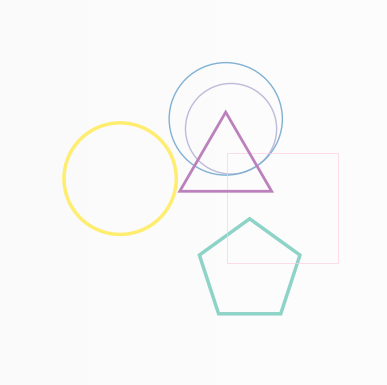[{"shape": "pentagon", "thickness": 2.5, "radius": 0.68, "center": [0.644, 0.295]}, {"shape": "circle", "thickness": 1, "radius": 0.59, "center": [0.596, 0.666]}, {"shape": "circle", "thickness": 1, "radius": 0.73, "center": [0.583, 0.691]}, {"shape": "square", "thickness": 0.5, "radius": 0.71, "center": [0.729, 0.46]}, {"shape": "triangle", "thickness": 2, "radius": 0.68, "center": [0.582, 0.572]}, {"shape": "circle", "thickness": 2.5, "radius": 0.72, "center": [0.31, 0.536]}]